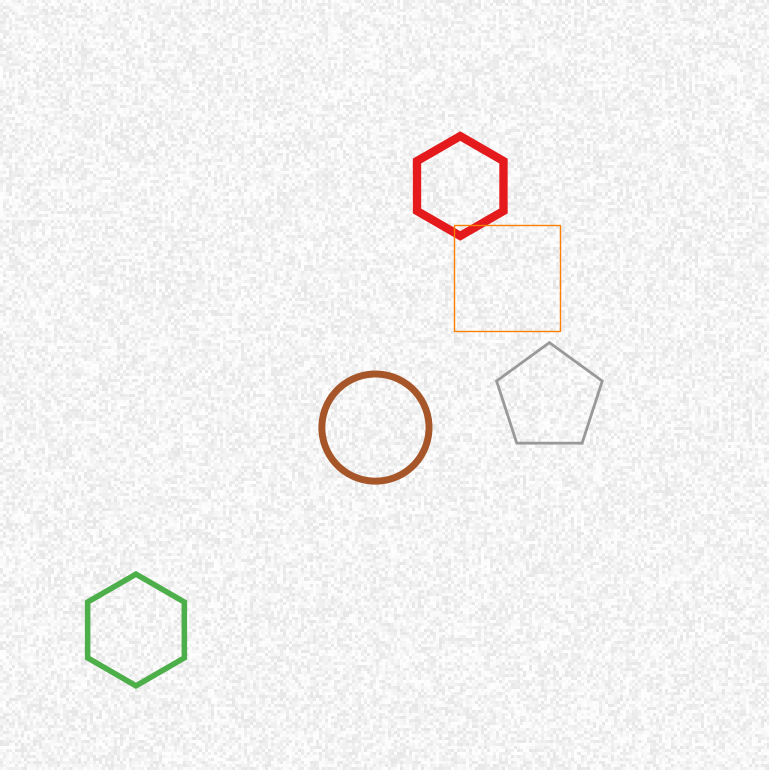[{"shape": "hexagon", "thickness": 3, "radius": 0.32, "center": [0.598, 0.758]}, {"shape": "hexagon", "thickness": 2, "radius": 0.36, "center": [0.177, 0.182]}, {"shape": "square", "thickness": 0.5, "radius": 0.34, "center": [0.659, 0.638]}, {"shape": "circle", "thickness": 2.5, "radius": 0.35, "center": [0.488, 0.445]}, {"shape": "pentagon", "thickness": 1, "radius": 0.36, "center": [0.714, 0.483]}]